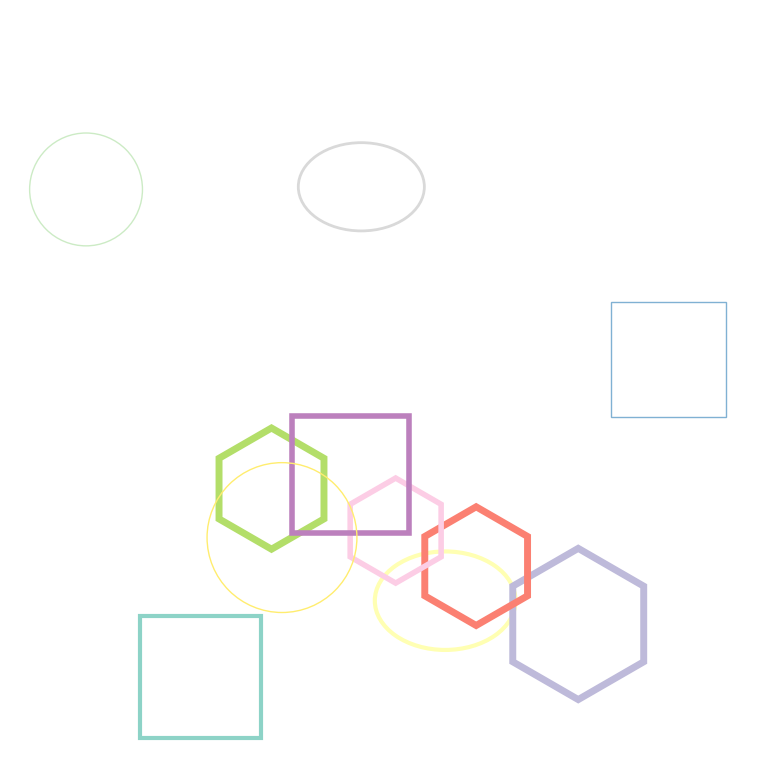[{"shape": "square", "thickness": 1.5, "radius": 0.39, "center": [0.26, 0.121]}, {"shape": "oval", "thickness": 1.5, "radius": 0.46, "center": [0.578, 0.22]}, {"shape": "hexagon", "thickness": 2.5, "radius": 0.49, "center": [0.751, 0.19]}, {"shape": "hexagon", "thickness": 2.5, "radius": 0.39, "center": [0.618, 0.265]}, {"shape": "square", "thickness": 0.5, "radius": 0.37, "center": [0.868, 0.533]}, {"shape": "hexagon", "thickness": 2.5, "radius": 0.39, "center": [0.353, 0.365]}, {"shape": "hexagon", "thickness": 2, "radius": 0.34, "center": [0.514, 0.311]}, {"shape": "oval", "thickness": 1, "radius": 0.41, "center": [0.469, 0.757]}, {"shape": "square", "thickness": 2, "radius": 0.38, "center": [0.455, 0.384]}, {"shape": "circle", "thickness": 0.5, "radius": 0.37, "center": [0.112, 0.754]}, {"shape": "circle", "thickness": 0.5, "radius": 0.49, "center": [0.366, 0.302]}]